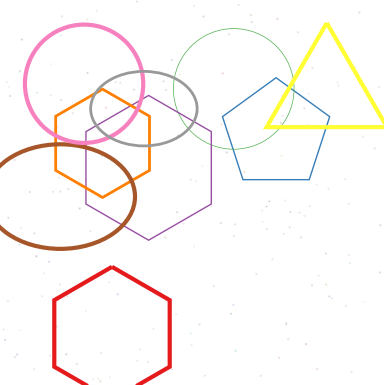[{"shape": "hexagon", "thickness": 3, "radius": 0.87, "center": [0.291, 0.134]}, {"shape": "pentagon", "thickness": 1, "radius": 0.73, "center": [0.717, 0.652]}, {"shape": "circle", "thickness": 0.5, "radius": 0.78, "center": [0.607, 0.769]}, {"shape": "hexagon", "thickness": 1, "radius": 0.94, "center": [0.386, 0.564]}, {"shape": "hexagon", "thickness": 2, "radius": 0.7, "center": [0.266, 0.628]}, {"shape": "triangle", "thickness": 3, "radius": 0.9, "center": [0.849, 0.76]}, {"shape": "oval", "thickness": 3, "radius": 0.97, "center": [0.157, 0.489]}, {"shape": "circle", "thickness": 3, "radius": 0.77, "center": [0.218, 0.782]}, {"shape": "oval", "thickness": 2, "radius": 0.69, "center": [0.374, 0.718]}]